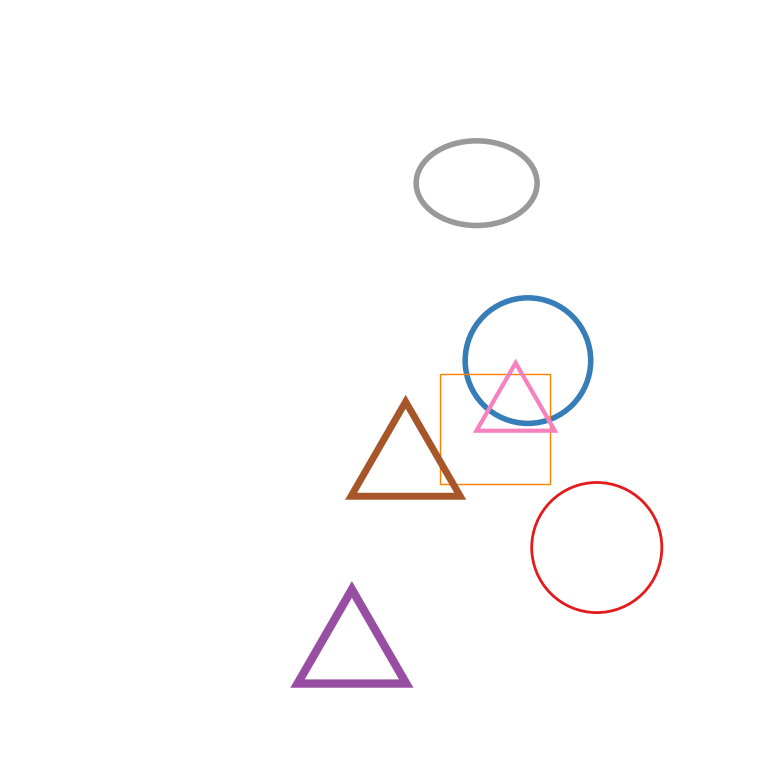[{"shape": "circle", "thickness": 1, "radius": 0.42, "center": [0.775, 0.289]}, {"shape": "circle", "thickness": 2, "radius": 0.41, "center": [0.686, 0.532]}, {"shape": "triangle", "thickness": 3, "radius": 0.41, "center": [0.457, 0.153]}, {"shape": "square", "thickness": 0.5, "radius": 0.36, "center": [0.642, 0.443]}, {"shape": "triangle", "thickness": 2.5, "radius": 0.41, "center": [0.527, 0.396]}, {"shape": "triangle", "thickness": 1.5, "radius": 0.29, "center": [0.67, 0.47]}, {"shape": "oval", "thickness": 2, "radius": 0.39, "center": [0.619, 0.762]}]